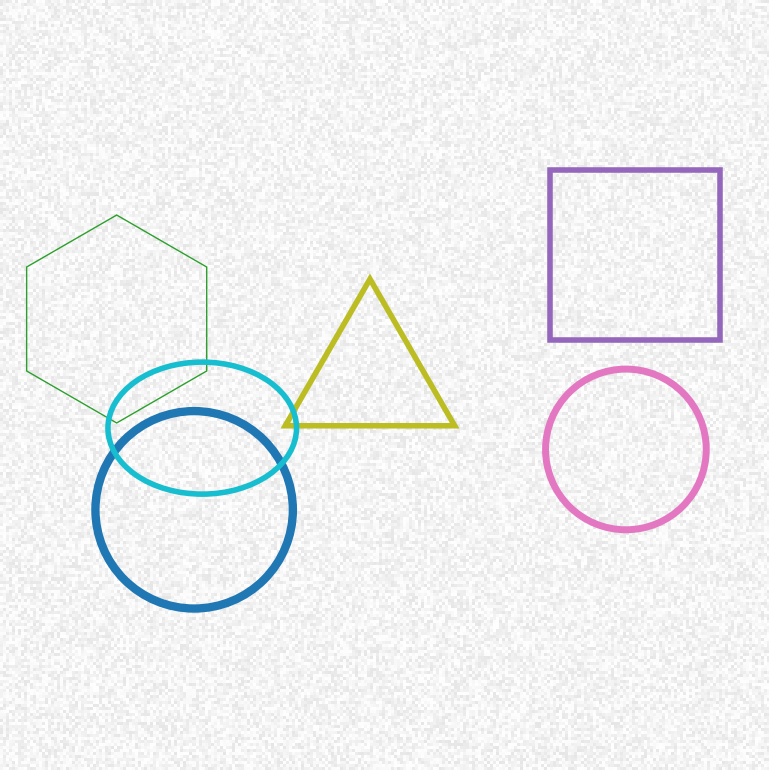[{"shape": "circle", "thickness": 3, "radius": 0.64, "center": [0.252, 0.338]}, {"shape": "hexagon", "thickness": 0.5, "radius": 0.68, "center": [0.152, 0.586]}, {"shape": "square", "thickness": 2, "radius": 0.55, "center": [0.825, 0.669]}, {"shape": "circle", "thickness": 2.5, "radius": 0.52, "center": [0.813, 0.416]}, {"shape": "triangle", "thickness": 2, "radius": 0.64, "center": [0.48, 0.511]}, {"shape": "oval", "thickness": 2, "radius": 0.61, "center": [0.263, 0.444]}]